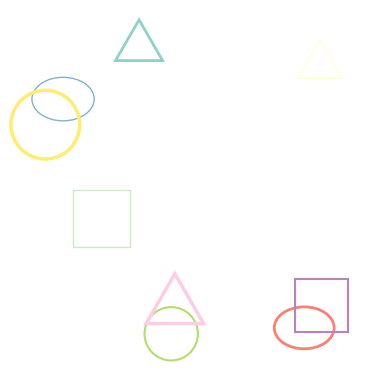[{"shape": "triangle", "thickness": 2, "radius": 0.35, "center": [0.361, 0.878]}, {"shape": "triangle", "thickness": 0.5, "radius": 0.33, "center": [0.831, 0.829]}, {"shape": "oval", "thickness": 2, "radius": 0.39, "center": [0.79, 0.148]}, {"shape": "oval", "thickness": 1, "radius": 0.4, "center": [0.164, 0.743]}, {"shape": "circle", "thickness": 1.5, "radius": 0.35, "center": [0.445, 0.133]}, {"shape": "triangle", "thickness": 2.5, "radius": 0.43, "center": [0.454, 0.203]}, {"shape": "square", "thickness": 1.5, "radius": 0.35, "center": [0.835, 0.207]}, {"shape": "square", "thickness": 1, "radius": 0.37, "center": [0.265, 0.432]}, {"shape": "circle", "thickness": 2.5, "radius": 0.45, "center": [0.118, 0.676]}]